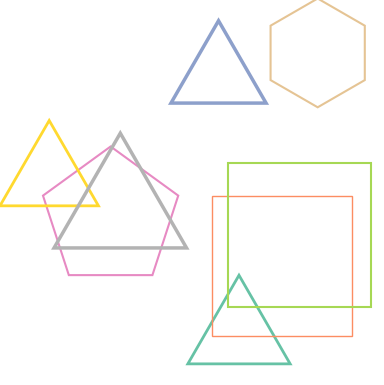[{"shape": "triangle", "thickness": 2, "radius": 0.77, "center": [0.621, 0.132]}, {"shape": "square", "thickness": 1, "radius": 0.91, "center": [0.732, 0.308]}, {"shape": "triangle", "thickness": 2.5, "radius": 0.71, "center": [0.568, 0.804]}, {"shape": "pentagon", "thickness": 1.5, "radius": 0.92, "center": [0.287, 0.435]}, {"shape": "square", "thickness": 1.5, "radius": 0.93, "center": [0.778, 0.389]}, {"shape": "triangle", "thickness": 2, "radius": 0.74, "center": [0.128, 0.539]}, {"shape": "hexagon", "thickness": 1.5, "radius": 0.71, "center": [0.825, 0.863]}, {"shape": "triangle", "thickness": 2.5, "radius": 0.99, "center": [0.312, 0.455]}]